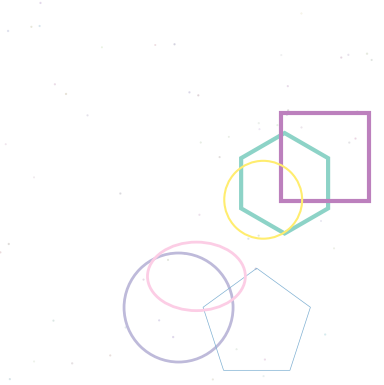[{"shape": "hexagon", "thickness": 3, "radius": 0.65, "center": [0.739, 0.524]}, {"shape": "circle", "thickness": 2, "radius": 0.71, "center": [0.464, 0.201]}, {"shape": "pentagon", "thickness": 0.5, "radius": 0.73, "center": [0.667, 0.157]}, {"shape": "oval", "thickness": 2, "radius": 0.64, "center": [0.51, 0.282]}, {"shape": "square", "thickness": 3, "radius": 0.57, "center": [0.844, 0.592]}, {"shape": "circle", "thickness": 1.5, "radius": 0.51, "center": [0.684, 0.481]}]